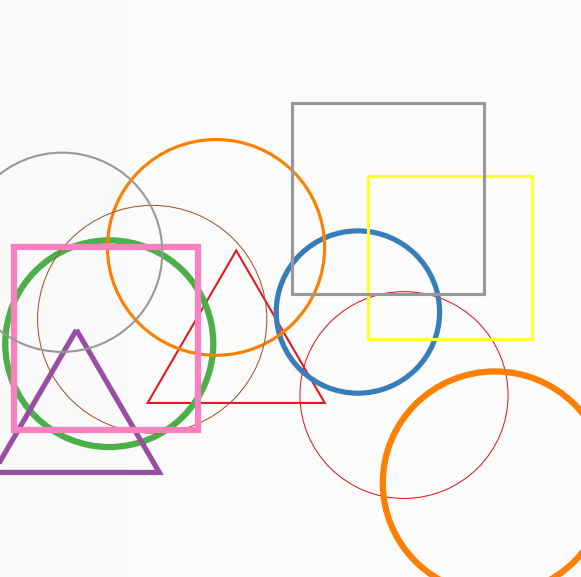[{"shape": "circle", "thickness": 0.5, "radius": 0.9, "center": [0.695, 0.315]}, {"shape": "triangle", "thickness": 1, "radius": 0.88, "center": [0.406, 0.389]}, {"shape": "circle", "thickness": 2.5, "radius": 0.7, "center": [0.616, 0.459]}, {"shape": "circle", "thickness": 3, "radius": 0.89, "center": [0.188, 0.404]}, {"shape": "triangle", "thickness": 2.5, "radius": 0.82, "center": [0.132, 0.263]}, {"shape": "circle", "thickness": 1.5, "radius": 0.93, "center": [0.372, 0.571]}, {"shape": "circle", "thickness": 3, "radius": 0.96, "center": [0.851, 0.163]}, {"shape": "square", "thickness": 1.5, "radius": 0.7, "center": [0.774, 0.554]}, {"shape": "circle", "thickness": 0.5, "radius": 0.99, "center": [0.262, 0.446]}, {"shape": "square", "thickness": 3, "radius": 0.79, "center": [0.183, 0.413]}, {"shape": "square", "thickness": 1.5, "radius": 0.83, "center": [0.667, 0.655]}, {"shape": "circle", "thickness": 1, "radius": 0.86, "center": [0.107, 0.562]}]